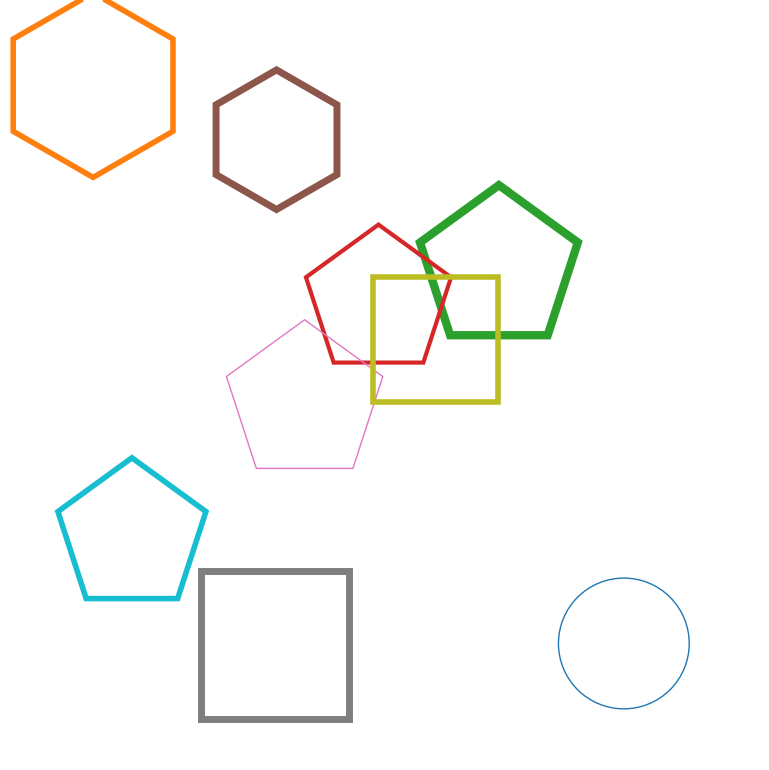[{"shape": "circle", "thickness": 0.5, "radius": 0.42, "center": [0.81, 0.164]}, {"shape": "hexagon", "thickness": 2, "radius": 0.6, "center": [0.121, 0.889]}, {"shape": "pentagon", "thickness": 3, "radius": 0.54, "center": [0.648, 0.652]}, {"shape": "pentagon", "thickness": 1.5, "radius": 0.5, "center": [0.492, 0.609]}, {"shape": "hexagon", "thickness": 2.5, "radius": 0.45, "center": [0.359, 0.819]}, {"shape": "pentagon", "thickness": 0.5, "radius": 0.53, "center": [0.396, 0.478]}, {"shape": "square", "thickness": 2.5, "radius": 0.48, "center": [0.358, 0.162]}, {"shape": "square", "thickness": 2, "radius": 0.4, "center": [0.566, 0.559]}, {"shape": "pentagon", "thickness": 2, "radius": 0.51, "center": [0.171, 0.304]}]